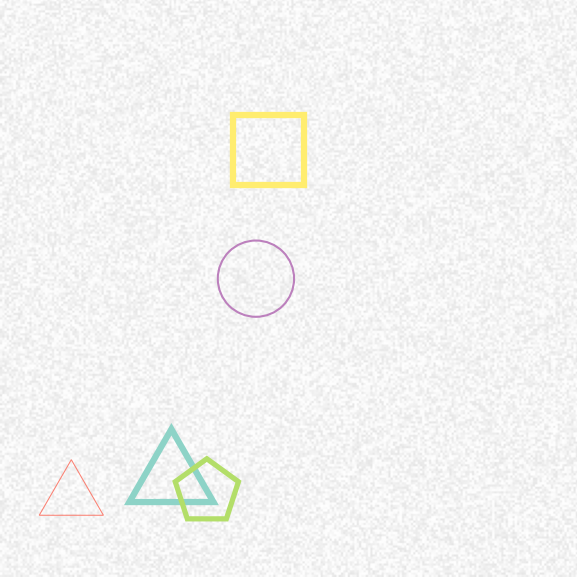[{"shape": "triangle", "thickness": 3, "radius": 0.42, "center": [0.297, 0.172]}, {"shape": "triangle", "thickness": 0.5, "radius": 0.32, "center": [0.123, 0.139]}, {"shape": "pentagon", "thickness": 2.5, "radius": 0.29, "center": [0.358, 0.147]}, {"shape": "circle", "thickness": 1, "radius": 0.33, "center": [0.443, 0.517]}, {"shape": "square", "thickness": 3, "radius": 0.3, "center": [0.465, 0.74]}]